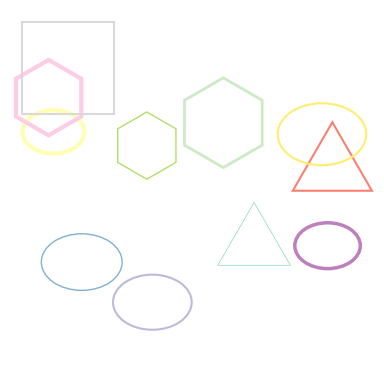[{"shape": "triangle", "thickness": 0.5, "radius": 0.54, "center": [0.66, 0.365]}, {"shape": "oval", "thickness": 3, "radius": 0.4, "center": [0.139, 0.657]}, {"shape": "oval", "thickness": 1.5, "radius": 0.51, "center": [0.396, 0.215]}, {"shape": "triangle", "thickness": 1.5, "radius": 0.59, "center": [0.863, 0.564]}, {"shape": "oval", "thickness": 1, "radius": 0.52, "center": [0.212, 0.319]}, {"shape": "hexagon", "thickness": 1, "radius": 0.44, "center": [0.381, 0.622]}, {"shape": "hexagon", "thickness": 3, "radius": 0.49, "center": [0.126, 0.746]}, {"shape": "square", "thickness": 1.5, "radius": 0.6, "center": [0.176, 0.823]}, {"shape": "oval", "thickness": 2.5, "radius": 0.43, "center": [0.851, 0.362]}, {"shape": "hexagon", "thickness": 2, "radius": 0.58, "center": [0.58, 0.681]}, {"shape": "oval", "thickness": 1.5, "radius": 0.57, "center": [0.836, 0.651]}]